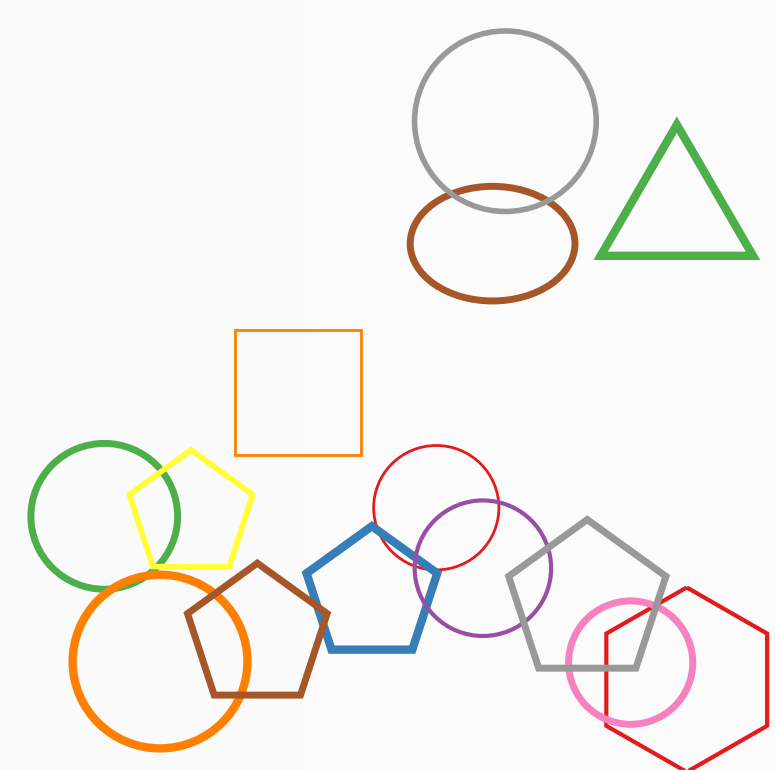[{"shape": "hexagon", "thickness": 1.5, "radius": 0.6, "center": [0.886, 0.117]}, {"shape": "circle", "thickness": 1, "radius": 0.4, "center": [0.563, 0.341]}, {"shape": "pentagon", "thickness": 3, "radius": 0.44, "center": [0.48, 0.228]}, {"shape": "triangle", "thickness": 3, "radius": 0.57, "center": [0.873, 0.725]}, {"shape": "circle", "thickness": 2.5, "radius": 0.47, "center": [0.135, 0.329]}, {"shape": "circle", "thickness": 1.5, "radius": 0.44, "center": [0.623, 0.262]}, {"shape": "square", "thickness": 1, "radius": 0.41, "center": [0.385, 0.49]}, {"shape": "circle", "thickness": 3, "radius": 0.56, "center": [0.207, 0.141]}, {"shape": "pentagon", "thickness": 2, "radius": 0.42, "center": [0.247, 0.332]}, {"shape": "oval", "thickness": 2.5, "radius": 0.53, "center": [0.636, 0.684]}, {"shape": "pentagon", "thickness": 2.5, "radius": 0.47, "center": [0.332, 0.174]}, {"shape": "circle", "thickness": 2.5, "radius": 0.4, "center": [0.814, 0.139]}, {"shape": "pentagon", "thickness": 2.5, "radius": 0.53, "center": [0.758, 0.219]}, {"shape": "circle", "thickness": 2, "radius": 0.59, "center": [0.652, 0.843]}]